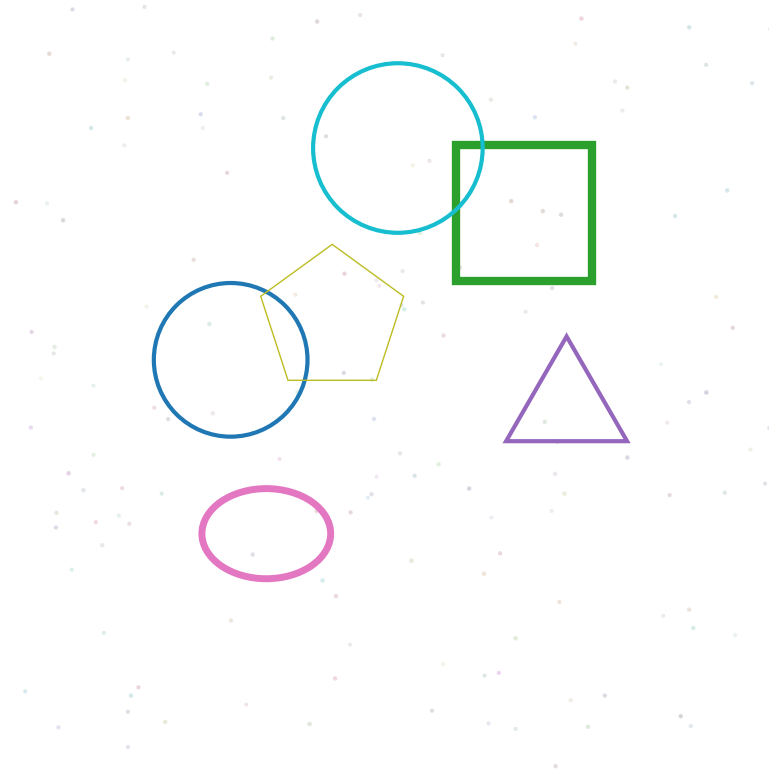[{"shape": "circle", "thickness": 1.5, "radius": 0.5, "center": [0.3, 0.533]}, {"shape": "square", "thickness": 3, "radius": 0.44, "center": [0.68, 0.723]}, {"shape": "triangle", "thickness": 1.5, "radius": 0.45, "center": [0.736, 0.472]}, {"shape": "oval", "thickness": 2.5, "radius": 0.42, "center": [0.346, 0.307]}, {"shape": "pentagon", "thickness": 0.5, "radius": 0.49, "center": [0.431, 0.585]}, {"shape": "circle", "thickness": 1.5, "radius": 0.55, "center": [0.517, 0.808]}]